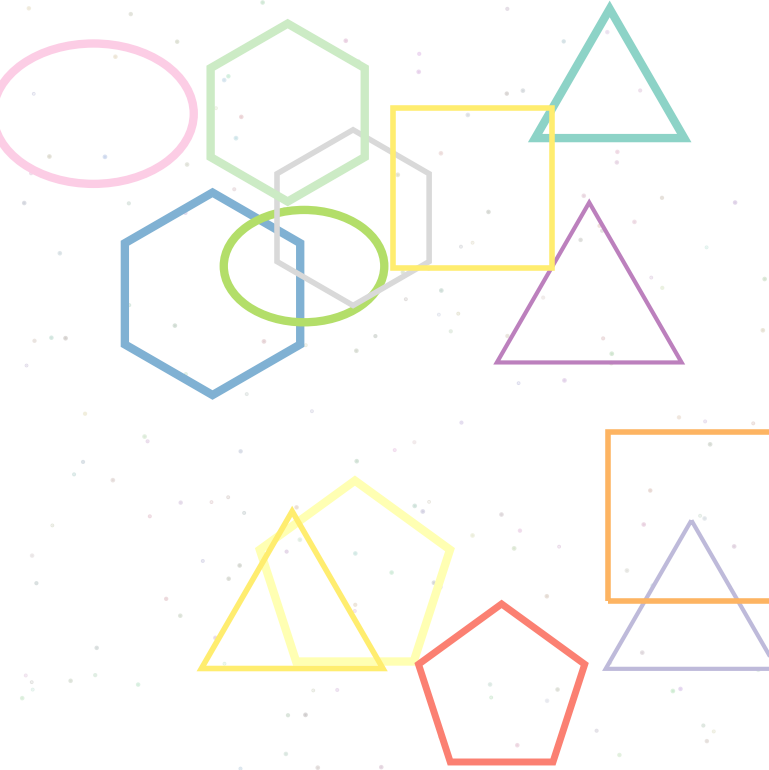[{"shape": "triangle", "thickness": 3, "radius": 0.56, "center": [0.792, 0.877]}, {"shape": "pentagon", "thickness": 3, "radius": 0.65, "center": [0.461, 0.246]}, {"shape": "triangle", "thickness": 1.5, "radius": 0.64, "center": [0.898, 0.196]}, {"shape": "pentagon", "thickness": 2.5, "radius": 0.57, "center": [0.651, 0.102]}, {"shape": "hexagon", "thickness": 3, "radius": 0.66, "center": [0.276, 0.618]}, {"shape": "square", "thickness": 2, "radius": 0.55, "center": [0.9, 0.329]}, {"shape": "oval", "thickness": 3, "radius": 0.52, "center": [0.395, 0.654]}, {"shape": "oval", "thickness": 3, "radius": 0.65, "center": [0.121, 0.852]}, {"shape": "hexagon", "thickness": 2, "radius": 0.57, "center": [0.459, 0.717]}, {"shape": "triangle", "thickness": 1.5, "radius": 0.69, "center": [0.765, 0.599]}, {"shape": "hexagon", "thickness": 3, "radius": 0.58, "center": [0.374, 0.854]}, {"shape": "triangle", "thickness": 2, "radius": 0.68, "center": [0.379, 0.2]}, {"shape": "square", "thickness": 2, "radius": 0.52, "center": [0.614, 0.756]}]